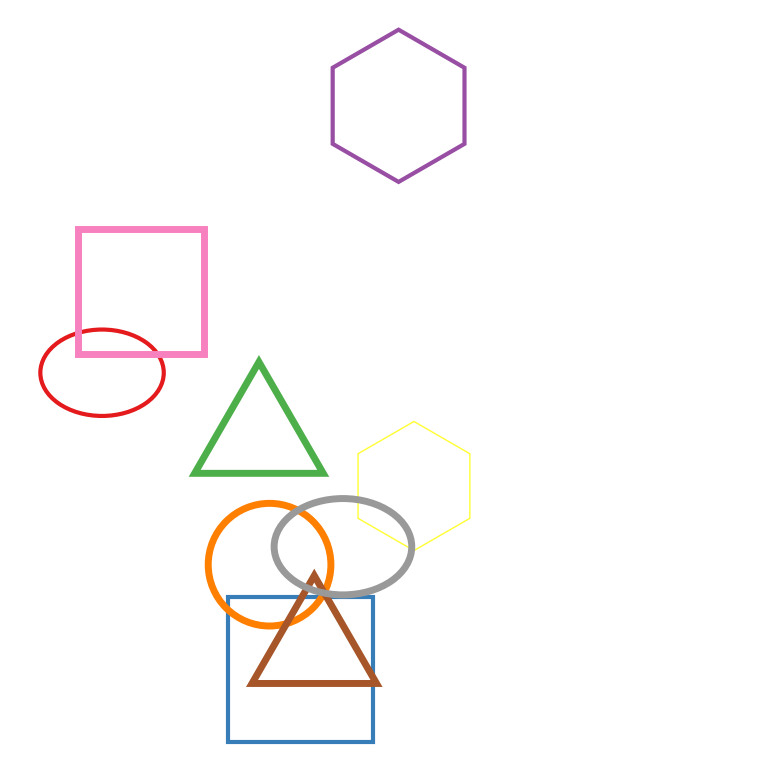[{"shape": "oval", "thickness": 1.5, "radius": 0.4, "center": [0.133, 0.516]}, {"shape": "square", "thickness": 1.5, "radius": 0.47, "center": [0.39, 0.13]}, {"shape": "triangle", "thickness": 2.5, "radius": 0.48, "center": [0.336, 0.433]}, {"shape": "hexagon", "thickness": 1.5, "radius": 0.49, "center": [0.518, 0.863]}, {"shape": "circle", "thickness": 2.5, "radius": 0.4, "center": [0.35, 0.267]}, {"shape": "hexagon", "thickness": 0.5, "radius": 0.42, "center": [0.538, 0.369]}, {"shape": "triangle", "thickness": 2.5, "radius": 0.47, "center": [0.408, 0.159]}, {"shape": "square", "thickness": 2.5, "radius": 0.41, "center": [0.183, 0.622]}, {"shape": "oval", "thickness": 2.5, "radius": 0.45, "center": [0.445, 0.29]}]